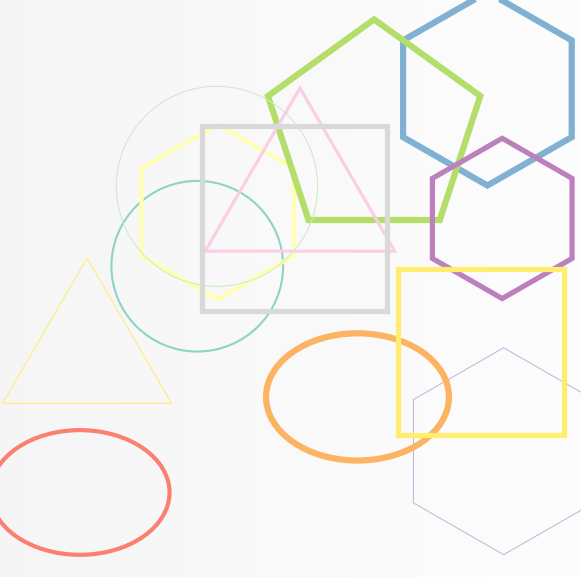[{"shape": "circle", "thickness": 1, "radius": 0.74, "center": [0.339, 0.538]}, {"shape": "hexagon", "thickness": 2, "radius": 0.76, "center": [0.374, 0.632]}, {"shape": "hexagon", "thickness": 0.5, "radius": 0.9, "center": [0.866, 0.218]}, {"shape": "oval", "thickness": 2, "radius": 0.77, "center": [0.137, 0.146]}, {"shape": "hexagon", "thickness": 3, "radius": 0.84, "center": [0.839, 0.845]}, {"shape": "oval", "thickness": 3, "radius": 0.79, "center": [0.615, 0.312]}, {"shape": "pentagon", "thickness": 3, "radius": 0.96, "center": [0.644, 0.774]}, {"shape": "triangle", "thickness": 1.5, "radius": 0.94, "center": [0.516, 0.658]}, {"shape": "square", "thickness": 2.5, "radius": 0.8, "center": [0.507, 0.621]}, {"shape": "hexagon", "thickness": 2.5, "radius": 0.69, "center": [0.864, 0.621]}, {"shape": "circle", "thickness": 0.5, "radius": 0.87, "center": [0.373, 0.677]}, {"shape": "triangle", "thickness": 0.5, "radius": 0.84, "center": [0.15, 0.385]}, {"shape": "square", "thickness": 2.5, "radius": 0.72, "center": [0.827, 0.39]}]